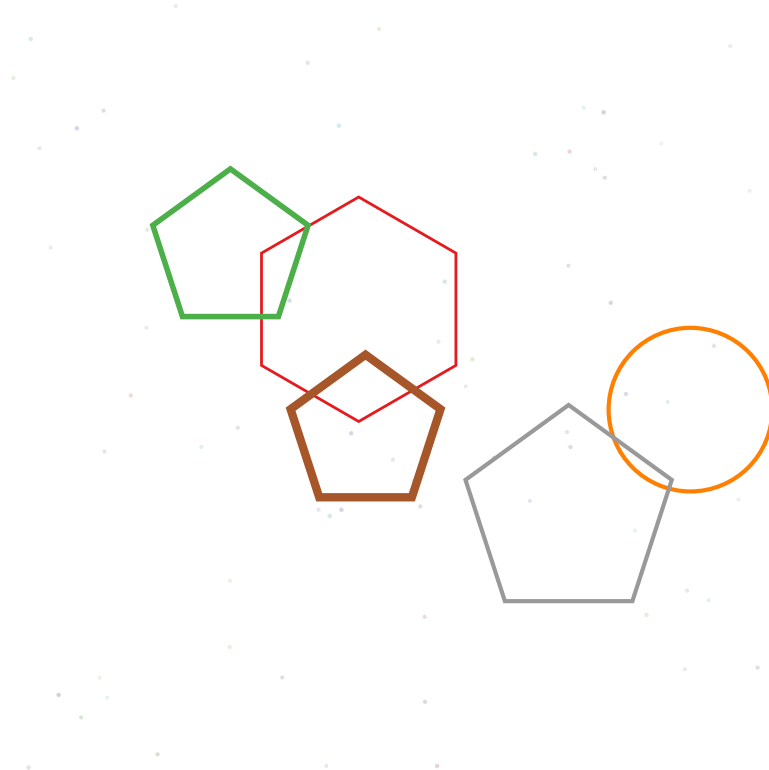[{"shape": "hexagon", "thickness": 1, "radius": 0.73, "center": [0.466, 0.598]}, {"shape": "pentagon", "thickness": 2, "radius": 0.53, "center": [0.299, 0.675]}, {"shape": "circle", "thickness": 1.5, "radius": 0.53, "center": [0.897, 0.468]}, {"shape": "pentagon", "thickness": 3, "radius": 0.51, "center": [0.475, 0.437]}, {"shape": "pentagon", "thickness": 1.5, "radius": 0.7, "center": [0.738, 0.333]}]